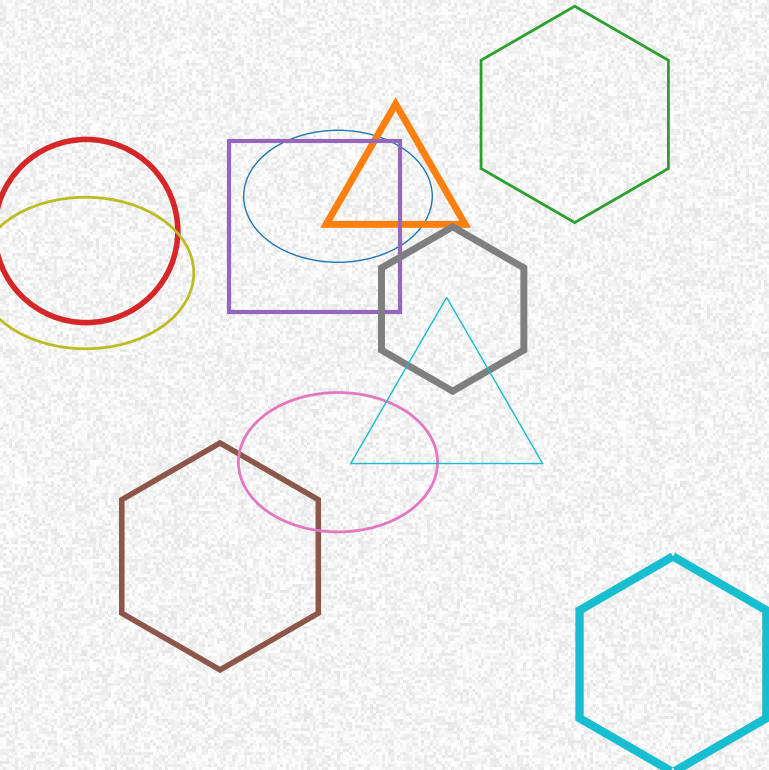[{"shape": "oval", "thickness": 0.5, "radius": 0.61, "center": [0.439, 0.745]}, {"shape": "triangle", "thickness": 2.5, "radius": 0.52, "center": [0.514, 0.761]}, {"shape": "hexagon", "thickness": 1, "radius": 0.7, "center": [0.746, 0.851]}, {"shape": "circle", "thickness": 2, "radius": 0.59, "center": [0.112, 0.7]}, {"shape": "square", "thickness": 1.5, "radius": 0.56, "center": [0.408, 0.706]}, {"shape": "hexagon", "thickness": 2, "radius": 0.74, "center": [0.286, 0.277]}, {"shape": "oval", "thickness": 1, "radius": 0.65, "center": [0.439, 0.4]}, {"shape": "hexagon", "thickness": 2.5, "radius": 0.53, "center": [0.588, 0.599]}, {"shape": "oval", "thickness": 1, "radius": 0.7, "center": [0.111, 0.645]}, {"shape": "hexagon", "thickness": 3, "radius": 0.7, "center": [0.874, 0.137]}, {"shape": "triangle", "thickness": 0.5, "radius": 0.72, "center": [0.58, 0.47]}]